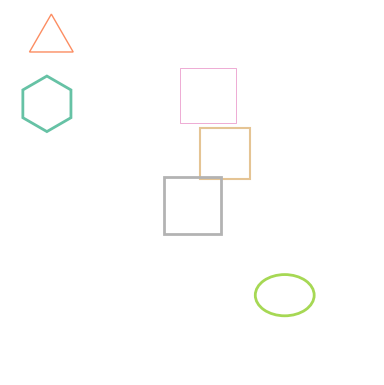[{"shape": "hexagon", "thickness": 2, "radius": 0.36, "center": [0.122, 0.73]}, {"shape": "triangle", "thickness": 1, "radius": 0.33, "center": [0.133, 0.898]}, {"shape": "square", "thickness": 0.5, "radius": 0.36, "center": [0.54, 0.752]}, {"shape": "oval", "thickness": 2, "radius": 0.38, "center": [0.74, 0.233]}, {"shape": "square", "thickness": 1.5, "radius": 0.33, "center": [0.585, 0.601]}, {"shape": "square", "thickness": 2, "radius": 0.37, "center": [0.499, 0.465]}]